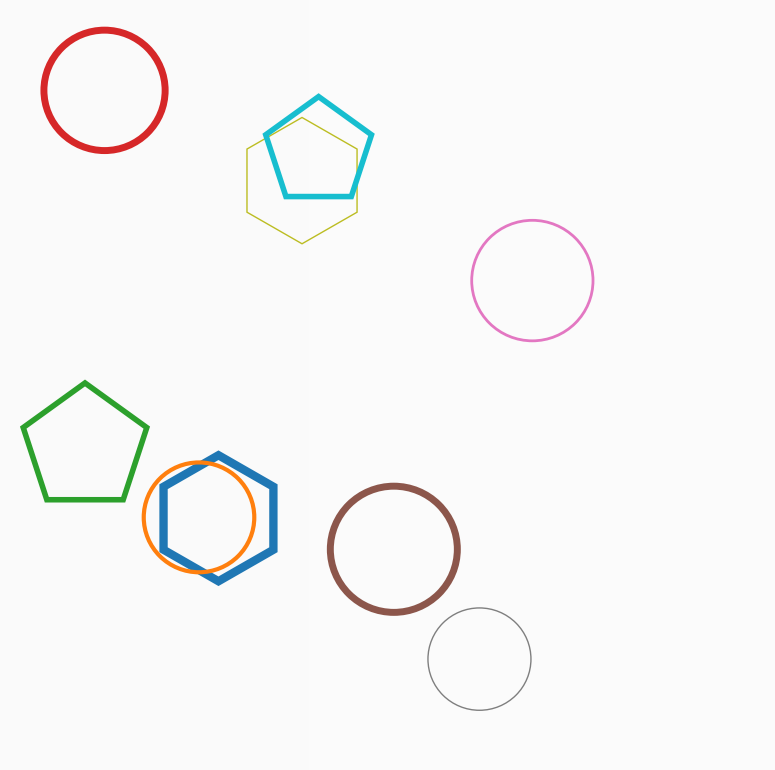[{"shape": "hexagon", "thickness": 3, "radius": 0.41, "center": [0.282, 0.327]}, {"shape": "circle", "thickness": 1.5, "radius": 0.36, "center": [0.257, 0.328]}, {"shape": "pentagon", "thickness": 2, "radius": 0.42, "center": [0.11, 0.419]}, {"shape": "circle", "thickness": 2.5, "radius": 0.39, "center": [0.135, 0.883]}, {"shape": "circle", "thickness": 2.5, "radius": 0.41, "center": [0.508, 0.287]}, {"shape": "circle", "thickness": 1, "radius": 0.39, "center": [0.687, 0.636]}, {"shape": "circle", "thickness": 0.5, "radius": 0.33, "center": [0.619, 0.144]}, {"shape": "hexagon", "thickness": 0.5, "radius": 0.41, "center": [0.39, 0.765]}, {"shape": "pentagon", "thickness": 2, "radius": 0.36, "center": [0.411, 0.803]}]